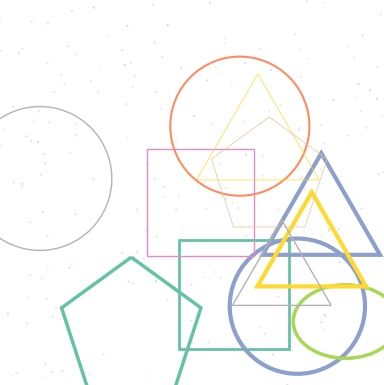[{"shape": "square", "thickness": 2, "radius": 0.71, "center": [0.608, 0.236]}, {"shape": "pentagon", "thickness": 2.5, "radius": 0.95, "center": [0.341, 0.142]}, {"shape": "circle", "thickness": 1.5, "radius": 0.9, "center": [0.623, 0.672]}, {"shape": "circle", "thickness": 3, "radius": 0.88, "center": [0.772, 0.205]}, {"shape": "triangle", "thickness": 3, "radius": 0.88, "center": [0.835, 0.426]}, {"shape": "square", "thickness": 1, "radius": 0.7, "center": [0.522, 0.474]}, {"shape": "oval", "thickness": 2.5, "radius": 0.68, "center": [0.898, 0.165]}, {"shape": "triangle", "thickness": 3, "radius": 0.82, "center": [0.81, 0.338]}, {"shape": "triangle", "thickness": 0.5, "radius": 0.92, "center": [0.67, 0.625]}, {"shape": "pentagon", "thickness": 0.5, "radius": 0.79, "center": [0.699, 0.538]}, {"shape": "triangle", "thickness": 1, "radius": 0.74, "center": [0.732, 0.281]}, {"shape": "circle", "thickness": 1, "radius": 0.93, "center": [0.104, 0.536]}]